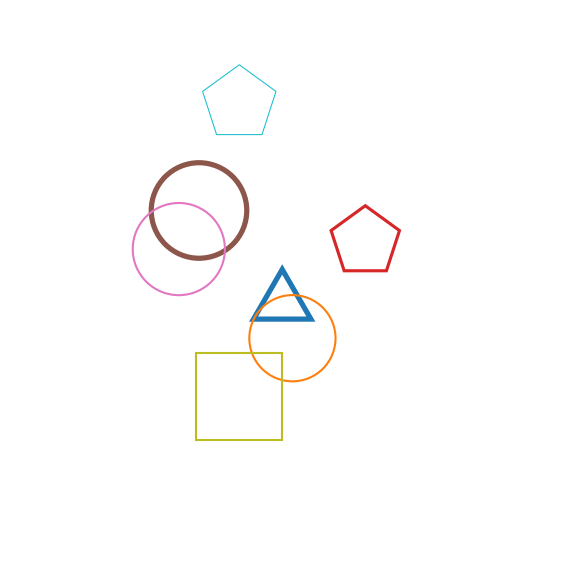[{"shape": "triangle", "thickness": 2.5, "radius": 0.29, "center": [0.489, 0.475]}, {"shape": "circle", "thickness": 1, "radius": 0.37, "center": [0.506, 0.413]}, {"shape": "pentagon", "thickness": 1.5, "radius": 0.31, "center": [0.633, 0.581]}, {"shape": "circle", "thickness": 2.5, "radius": 0.41, "center": [0.345, 0.635]}, {"shape": "circle", "thickness": 1, "radius": 0.4, "center": [0.31, 0.568]}, {"shape": "square", "thickness": 1, "radius": 0.37, "center": [0.413, 0.313]}, {"shape": "pentagon", "thickness": 0.5, "radius": 0.33, "center": [0.414, 0.82]}]